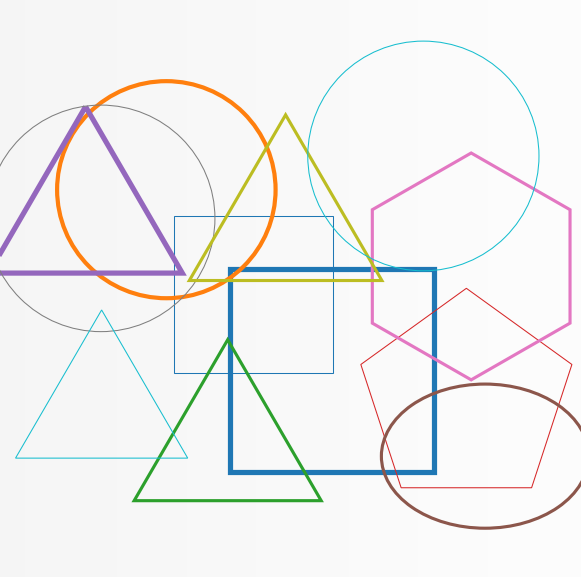[{"shape": "square", "thickness": 0.5, "radius": 0.68, "center": [0.436, 0.489]}, {"shape": "square", "thickness": 2.5, "radius": 0.88, "center": [0.571, 0.357]}, {"shape": "circle", "thickness": 2, "radius": 0.94, "center": [0.286, 0.671]}, {"shape": "triangle", "thickness": 1.5, "radius": 0.93, "center": [0.392, 0.225]}, {"shape": "pentagon", "thickness": 0.5, "radius": 0.95, "center": [0.802, 0.309]}, {"shape": "triangle", "thickness": 2.5, "radius": 0.96, "center": [0.147, 0.622]}, {"shape": "oval", "thickness": 1.5, "radius": 0.89, "center": [0.834, 0.209]}, {"shape": "hexagon", "thickness": 1.5, "radius": 0.98, "center": [0.811, 0.538]}, {"shape": "circle", "thickness": 0.5, "radius": 0.98, "center": [0.174, 0.621]}, {"shape": "triangle", "thickness": 1.5, "radius": 0.96, "center": [0.491, 0.609]}, {"shape": "triangle", "thickness": 0.5, "radius": 0.86, "center": [0.175, 0.291]}, {"shape": "circle", "thickness": 0.5, "radius": 0.99, "center": [0.728, 0.729]}]